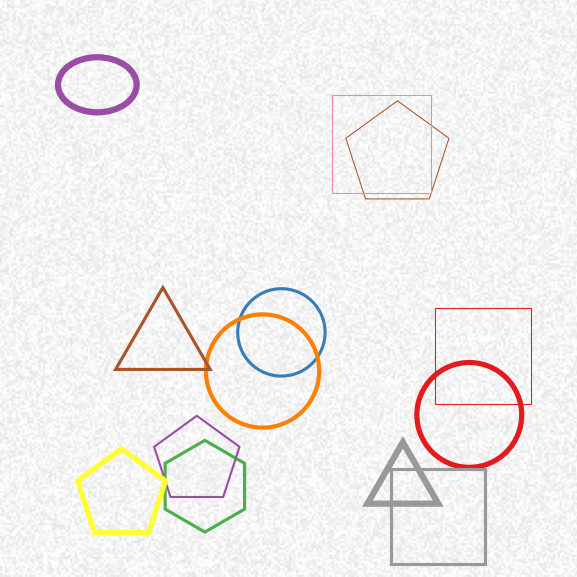[{"shape": "square", "thickness": 0.5, "radius": 0.42, "center": [0.836, 0.383]}, {"shape": "circle", "thickness": 2.5, "radius": 0.45, "center": [0.813, 0.281]}, {"shape": "circle", "thickness": 1.5, "radius": 0.38, "center": [0.487, 0.424]}, {"shape": "hexagon", "thickness": 1.5, "radius": 0.4, "center": [0.355, 0.157]}, {"shape": "pentagon", "thickness": 1, "radius": 0.39, "center": [0.341, 0.201]}, {"shape": "oval", "thickness": 3, "radius": 0.34, "center": [0.169, 0.852]}, {"shape": "circle", "thickness": 2, "radius": 0.49, "center": [0.455, 0.357]}, {"shape": "pentagon", "thickness": 2.5, "radius": 0.4, "center": [0.211, 0.142]}, {"shape": "pentagon", "thickness": 0.5, "radius": 0.47, "center": [0.688, 0.731]}, {"shape": "triangle", "thickness": 1.5, "radius": 0.47, "center": [0.282, 0.407]}, {"shape": "square", "thickness": 0.5, "radius": 0.42, "center": [0.661, 0.749]}, {"shape": "square", "thickness": 1.5, "radius": 0.41, "center": [0.758, 0.105]}, {"shape": "triangle", "thickness": 3, "radius": 0.35, "center": [0.698, 0.162]}]